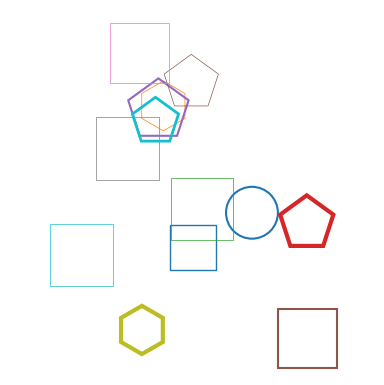[{"shape": "square", "thickness": 1, "radius": 0.29, "center": [0.502, 0.357]}, {"shape": "circle", "thickness": 1.5, "radius": 0.34, "center": [0.654, 0.447]}, {"shape": "hexagon", "thickness": 0.5, "radius": 0.32, "center": [0.424, 0.725]}, {"shape": "square", "thickness": 0.5, "radius": 0.4, "center": [0.524, 0.457]}, {"shape": "pentagon", "thickness": 3, "radius": 0.36, "center": [0.797, 0.42]}, {"shape": "pentagon", "thickness": 1.5, "radius": 0.41, "center": [0.411, 0.714]}, {"shape": "square", "thickness": 1.5, "radius": 0.38, "center": [0.799, 0.122]}, {"shape": "pentagon", "thickness": 0.5, "radius": 0.37, "center": [0.497, 0.785]}, {"shape": "square", "thickness": 0.5, "radius": 0.39, "center": [0.362, 0.862]}, {"shape": "square", "thickness": 0.5, "radius": 0.41, "center": [0.33, 0.615]}, {"shape": "hexagon", "thickness": 3, "radius": 0.31, "center": [0.369, 0.143]}, {"shape": "pentagon", "thickness": 2, "radius": 0.32, "center": [0.404, 0.684]}, {"shape": "square", "thickness": 0.5, "radius": 0.41, "center": [0.212, 0.338]}]